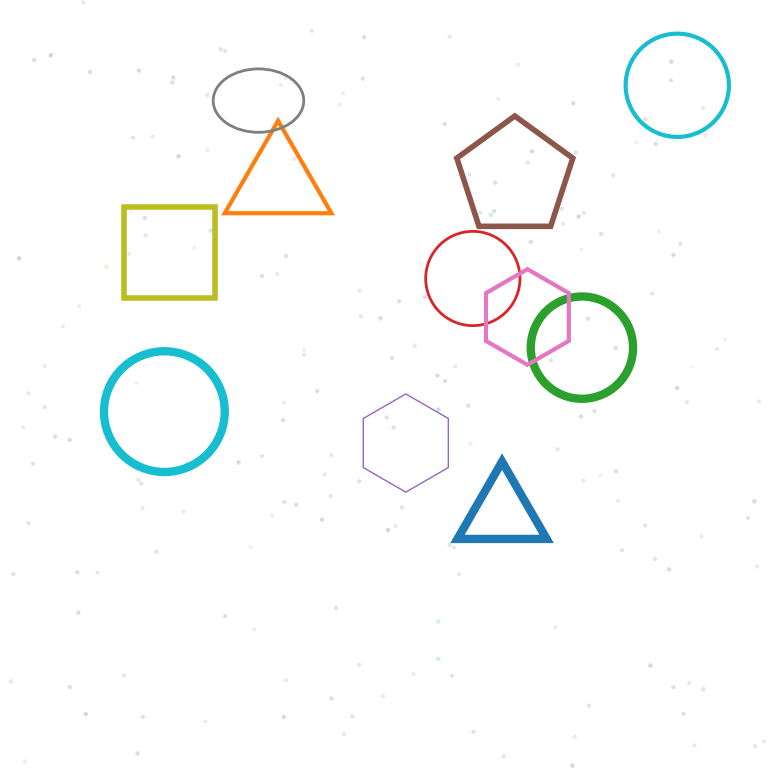[{"shape": "triangle", "thickness": 3, "radius": 0.33, "center": [0.652, 0.334]}, {"shape": "triangle", "thickness": 1.5, "radius": 0.4, "center": [0.361, 0.763]}, {"shape": "circle", "thickness": 3, "radius": 0.33, "center": [0.756, 0.549]}, {"shape": "circle", "thickness": 1, "radius": 0.31, "center": [0.614, 0.638]}, {"shape": "hexagon", "thickness": 0.5, "radius": 0.32, "center": [0.527, 0.425]}, {"shape": "pentagon", "thickness": 2, "radius": 0.4, "center": [0.669, 0.77]}, {"shape": "hexagon", "thickness": 1.5, "radius": 0.31, "center": [0.685, 0.588]}, {"shape": "oval", "thickness": 1, "radius": 0.29, "center": [0.336, 0.869]}, {"shape": "square", "thickness": 2, "radius": 0.29, "center": [0.22, 0.672]}, {"shape": "circle", "thickness": 3, "radius": 0.39, "center": [0.213, 0.465]}, {"shape": "circle", "thickness": 1.5, "radius": 0.34, "center": [0.88, 0.889]}]